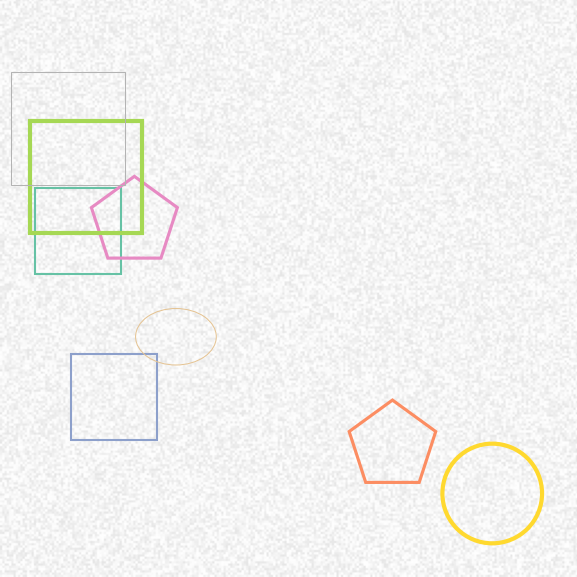[{"shape": "square", "thickness": 1, "radius": 0.37, "center": [0.135, 0.599]}, {"shape": "pentagon", "thickness": 1.5, "radius": 0.39, "center": [0.68, 0.228]}, {"shape": "square", "thickness": 1, "radius": 0.37, "center": [0.197, 0.311]}, {"shape": "pentagon", "thickness": 1.5, "radius": 0.39, "center": [0.233, 0.616]}, {"shape": "square", "thickness": 2, "radius": 0.49, "center": [0.149, 0.692]}, {"shape": "circle", "thickness": 2, "radius": 0.43, "center": [0.852, 0.145]}, {"shape": "oval", "thickness": 0.5, "radius": 0.35, "center": [0.305, 0.416]}, {"shape": "square", "thickness": 0.5, "radius": 0.49, "center": [0.118, 0.777]}]